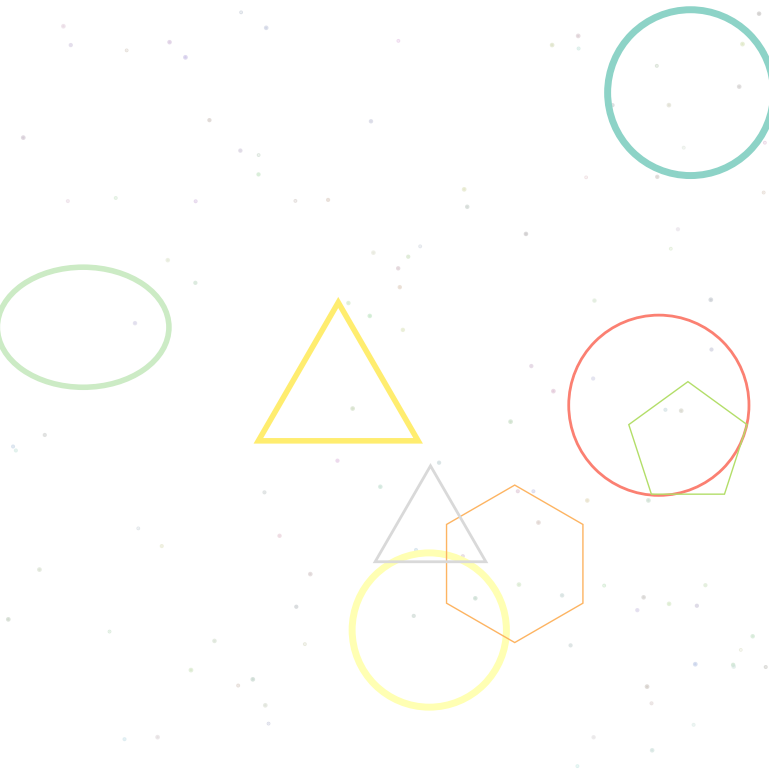[{"shape": "circle", "thickness": 2.5, "radius": 0.54, "center": [0.897, 0.88]}, {"shape": "circle", "thickness": 2.5, "radius": 0.5, "center": [0.557, 0.182]}, {"shape": "circle", "thickness": 1, "radius": 0.59, "center": [0.856, 0.474]}, {"shape": "hexagon", "thickness": 0.5, "radius": 0.51, "center": [0.668, 0.268]}, {"shape": "pentagon", "thickness": 0.5, "radius": 0.4, "center": [0.893, 0.424]}, {"shape": "triangle", "thickness": 1, "radius": 0.42, "center": [0.559, 0.312]}, {"shape": "oval", "thickness": 2, "radius": 0.56, "center": [0.108, 0.575]}, {"shape": "triangle", "thickness": 2, "radius": 0.6, "center": [0.439, 0.487]}]